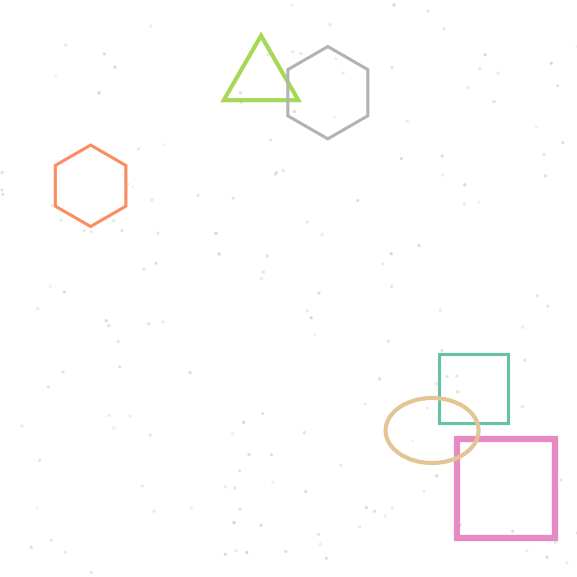[{"shape": "square", "thickness": 1.5, "radius": 0.3, "center": [0.819, 0.326]}, {"shape": "hexagon", "thickness": 1.5, "radius": 0.35, "center": [0.157, 0.677]}, {"shape": "square", "thickness": 3, "radius": 0.43, "center": [0.876, 0.153]}, {"shape": "triangle", "thickness": 2, "radius": 0.37, "center": [0.452, 0.863]}, {"shape": "oval", "thickness": 2, "radius": 0.4, "center": [0.748, 0.254]}, {"shape": "hexagon", "thickness": 1.5, "radius": 0.4, "center": [0.568, 0.839]}]